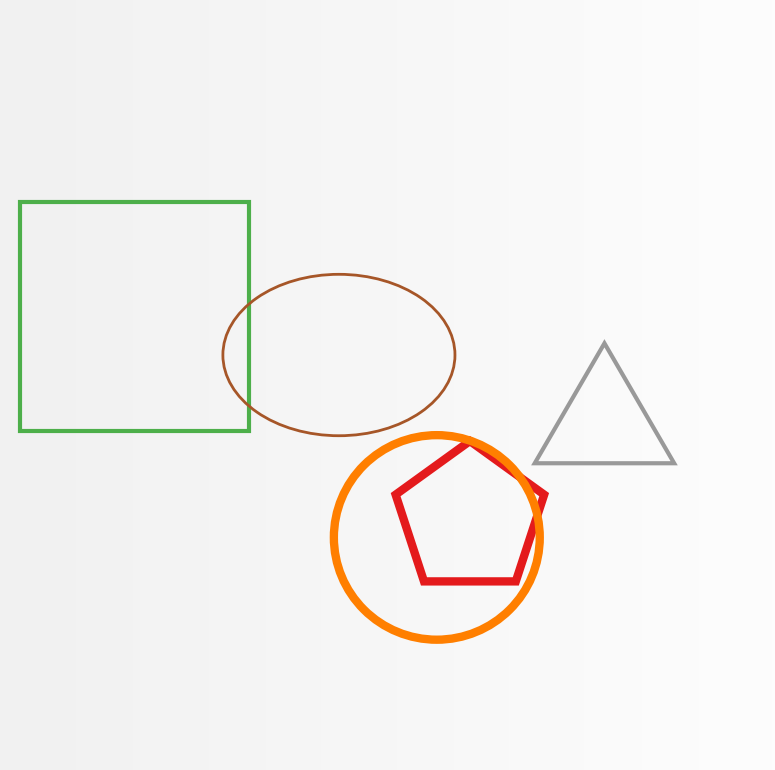[{"shape": "pentagon", "thickness": 3, "radius": 0.5, "center": [0.606, 0.326]}, {"shape": "square", "thickness": 1.5, "radius": 0.74, "center": [0.174, 0.589]}, {"shape": "circle", "thickness": 3, "radius": 0.66, "center": [0.564, 0.302]}, {"shape": "oval", "thickness": 1, "radius": 0.75, "center": [0.437, 0.539]}, {"shape": "triangle", "thickness": 1.5, "radius": 0.52, "center": [0.78, 0.45]}]